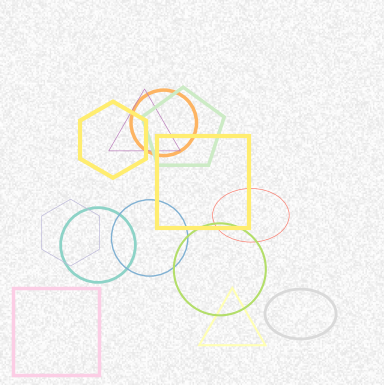[{"shape": "circle", "thickness": 2, "radius": 0.49, "center": [0.255, 0.364]}, {"shape": "triangle", "thickness": 1.5, "radius": 0.5, "center": [0.603, 0.153]}, {"shape": "hexagon", "thickness": 0.5, "radius": 0.43, "center": [0.183, 0.396]}, {"shape": "oval", "thickness": 0.5, "radius": 0.5, "center": [0.652, 0.441]}, {"shape": "circle", "thickness": 1, "radius": 0.5, "center": [0.389, 0.382]}, {"shape": "circle", "thickness": 2.5, "radius": 0.43, "center": [0.425, 0.681]}, {"shape": "circle", "thickness": 1.5, "radius": 0.6, "center": [0.571, 0.3]}, {"shape": "square", "thickness": 2.5, "radius": 0.56, "center": [0.146, 0.139]}, {"shape": "oval", "thickness": 2, "radius": 0.46, "center": [0.781, 0.184]}, {"shape": "triangle", "thickness": 0.5, "radius": 0.54, "center": [0.375, 0.662]}, {"shape": "pentagon", "thickness": 2.5, "radius": 0.56, "center": [0.476, 0.662]}, {"shape": "hexagon", "thickness": 3, "radius": 0.49, "center": [0.294, 0.637]}, {"shape": "square", "thickness": 3, "radius": 0.6, "center": [0.528, 0.527]}]